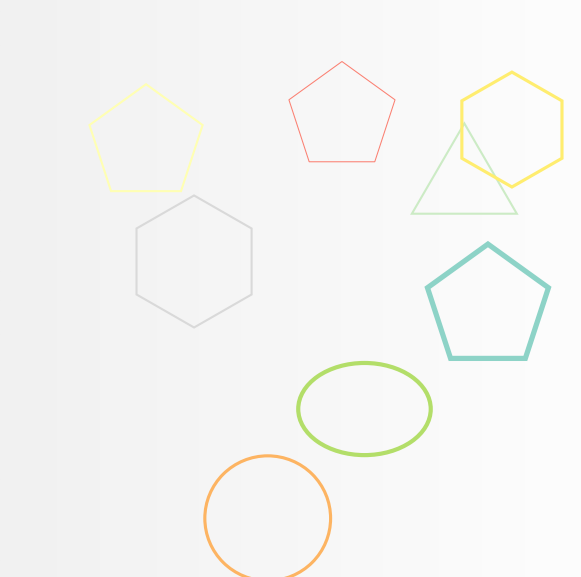[{"shape": "pentagon", "thickness": 2.5, "radius": 0.55, "center": [0.839, 0.467]}, {"shape": "pentagon", "thickness": 1, "radius": 0.51, "center": [0.251, 0.751]}, {"shape": "pentagon", "thickness": 0.5, "radius": 0.48, "center": [0.588, 0.797]}, {"shape": "circle", "thickness": 1.5, "radius": 0.54, "center": [0.461, 0.102]}, {"shape": "oval", "thickness": 2, "radius": 0.57, "center": [0.627, 0.291]}, {"shape": "hexagon", "thickness": 1, "radius": 0.57, "center": [0.334, 0.546]}, {"shape": "triangle", "thickness": 1, "radius": 0.52, "center": [0.799, 0.681]}, {"shape": "hexagon", "thickness": 1.5, "radius": 0.5, "center": [0.881, 0.775]}]